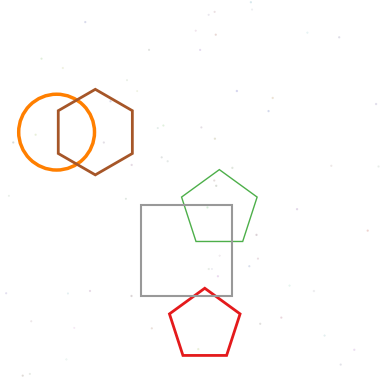[{"shape": "pentagon", "thickness": 2, "radius": 0.48, "center": [0.532, 0.155]}, {"shape": "pentagon", "thickness": 1, "radius": 0.52, "center": [0.57, 0.456]}, {"shape": "circle", "thickness": 2.5, "radius": 0.49, "center": [0.147, 0.657]}, {"shape": "hexagon", "thickness": 2, "radius": 0.56, "center": [0.248, 0.657]}, {"shape": "square", "thickness": 1.5, "radius": 0.59, "center": [0.484, 0.35]}]